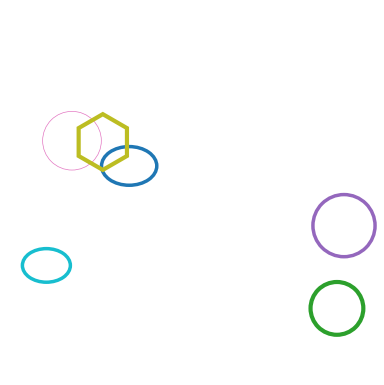[{"shape": "oval", "thickness": 2.5, "radius": 0.36, "center": [0.335, 0.569]}, {"shape": "circle", "thickness": 3, "radius": 0.34, "center": [0.875, 0.199]}, {"shape": "circle", "thickness": 2.5, "radius": 0.4, "center": [0.893, 0.414]}, {"shape": "circle", "thickness": 0.5, "radius": 0.38, "center": [0.187, 0.635]}, {"shape": "hexagon", "thickness": 3, "radius": 0.36, "center": [0.267, 0.631]}, {"shape": "oval", "thickness": 2.5, "radius": 0.31, "center": [0.12, 0.311]}]